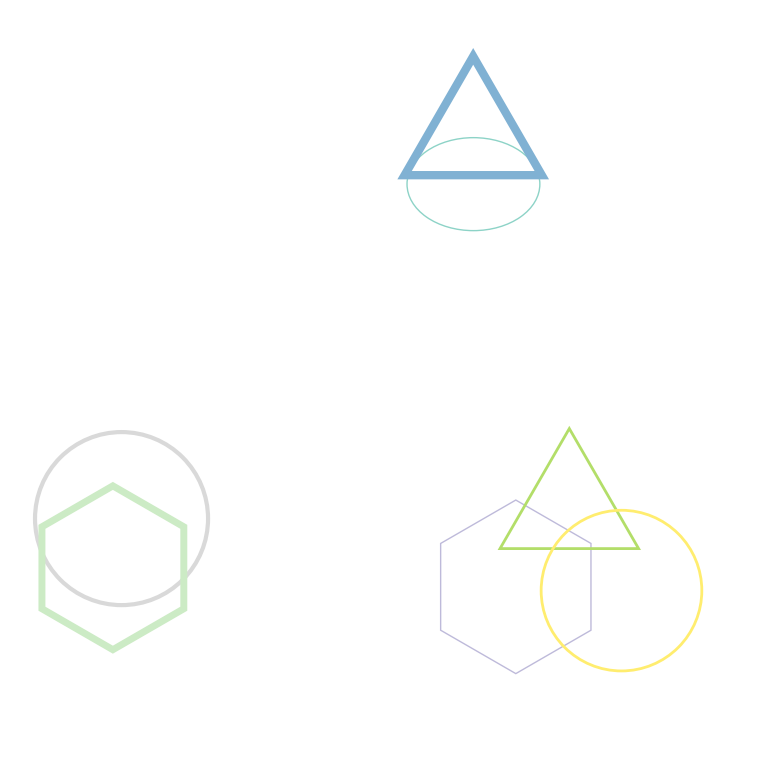[{"shape": "oval", "thickness": 0.5, "radius": 0.43, "center": [0.615, 0.761]}, {"shape": "hexagon", "thickness": 0.5, "radius": 0.56, "center": [0.67, 0.238]}, {"shape": "triangle", "thickness": 3, "radius": 0.51, "center": [0.615, 0.824]}, {"shape": "triangle", "thickness": 1, "radius": 0.52, "center": [0.739, 0.339]}, {"shape": "circle", "thickness": 1.5, "radius": 0.56, "center": [0.158, 0.326]}, {"shape": "hexagon", "thickness": 2.5, "radius": 0.53, "center": [0.147, 0.263]}, {"shape": "circle", "thickness": 1, "radius": 0.52, "center": [0.807, 0.233]}]